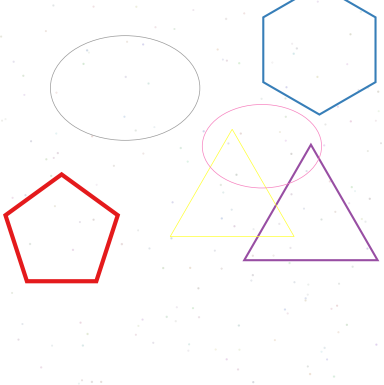[{"shape": "pentagon", "thickness": 3, "radius": 0.77, "center": [0.16, 0.394]}, {"shape": "hexagon", "thickness": 1.5, "radius": 0.84, "center": [0.83, 0.871]}, {"shape": "triangle", "thickness": 1.5, "radius": 1.0, "center": [0.808, 0.424]}, {"shape": "triangle", "thickness": 0.5, "radius": 0.93, "center": [0.603, 0.478]}, {"shape": "oval", "thickness": 0.5, "radius": 0.77, "center": [0.68, 0.62]}, {"shape": "oval", "thickness": 0.5, "radius": 0.97, "center": [0.325, 0.771]}]